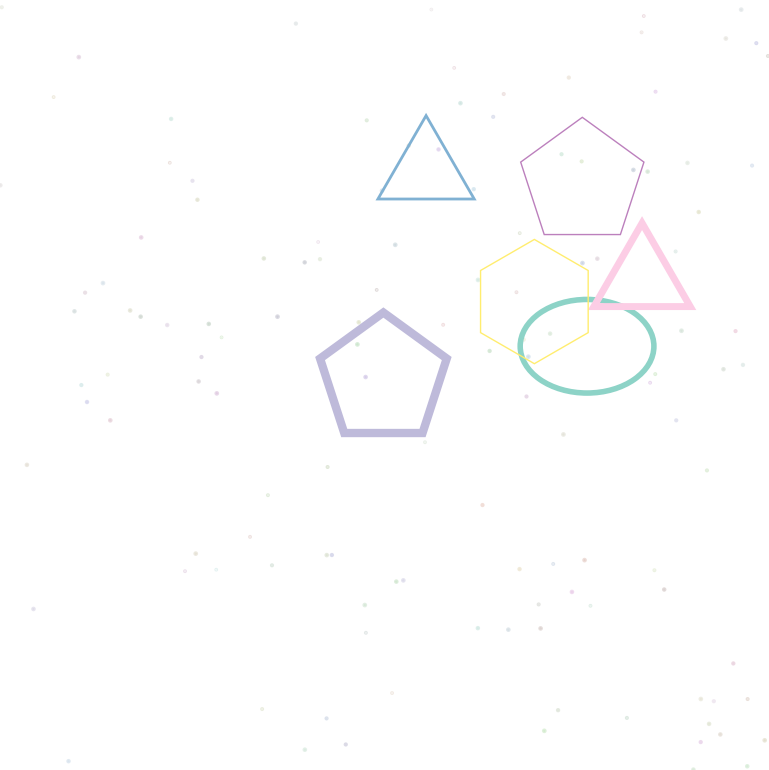[{"shape": "oval", "thickness": 2, "radius": 0.43, "center": [0.762, 0.55]}, {"shape": "pentagon", "thickness": 3, "radius": 0.43, "center": [0.498, 0.508]}, {"shape": "triangle", "thickness": 1, "radius": 0.36, "center": [0.553, 0.778]}, {"shape": "triangle", "thickness": 2.5, "radius": 0.36, "center": [0.834, 0.638]}, {"shape": "pentagon", "thickness": 0.5, "radius": 0.42, "center": [0.756, 0.763]}, {"shape": "hexagon", "thickness": 0.5, "radius": 0.4, "center": [0.694, 0.608]}]